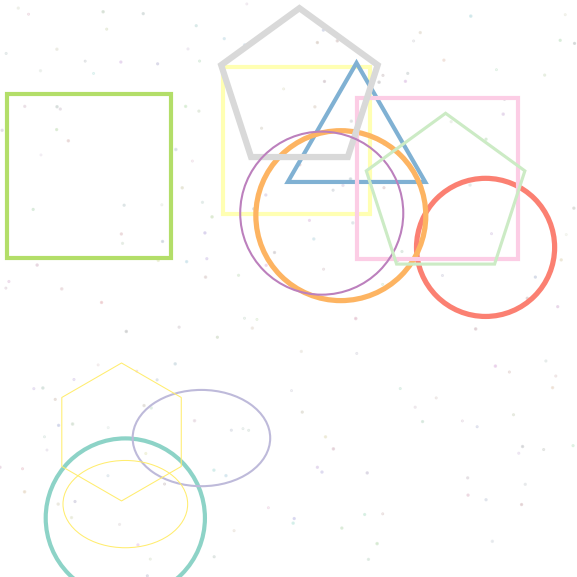[{"shape": "circle", "thickness": 2, "radius": 0.69, "center": [0.217, 0.102]}, {"shape": "square", "thickness": 2, "radius": 0.64, "center": [0.514, 0.756]}, {"shape": "oval", "thickness": 1, "radius": 0.6, "center": [0.349, 0.241]}, {"shape": "circle", "thickness": 2.5, "radius": 0.6, "center": [0.841, 0.571]}, {"shape": "triangle", "thickness": 2, "radius": 0.69, "center": [0.617, 0.753]}, {"shape": "circle", "thickness": 2.5, "radius": 0.74, "center": [0.59, 0.626]}, {"shape": "square", "thickness": 2, "radius": 0.71, "center": [0.154, 0.694]}, {"shape": "square", "thickness": 2, "radius": 0.7, "center": [0.757, 0.69]}, {"shape": "pentagon", "thickness": 3, "radius": 0.71, "center": [0.519, 0.842]}, {"shape": "circle", "thickness": 1, "radius": 0.71, "center": [0.557, 0.63]}, {"shape": "pentagon", "thickness": 1.5, "radius": 0.72, "center": [0.772, 0.659]}, {"shape": "oval", "thickness": 0.5, "radius": 0.54, "center": [0.217, 0.126]}, {"shape": "hexagon", "thickness": 0.5, "radius": 0.6, "center": [0.21, 0.251]}]